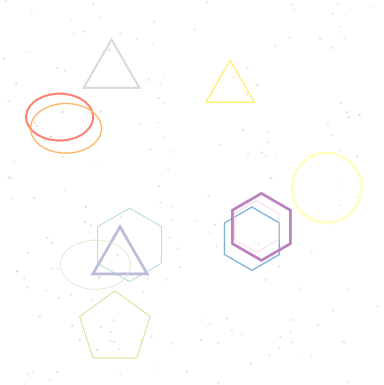[{"shape": "hexagon", "thickness": 0.5, "radius": 0.48, "center": [0.336, 0.364]}, {"shape": "circle", "thickness": 1.5, "radius": 0.45, "center": [0.849, 0.512]}, {"shape": "triangle", "thickness": 2, "radius": 0.41, "center": [0.312, 0.329]}, {"shape": "oval", "thickness": 1.5, "radius": 0.43, "center": [0.155, 0.696]}, {"shape": "hexagon", "thickness": 1, "radius": 0.41, "center": [0.654, 0.38]}, {"shape": "oval", "thickness": 1, "radius": 0.46, "center": [0.171, 0.667]}, {"shape": "pentagon", "thickness": 0.5, "radius": 0.48, "center": [0.298, 0.148]}, {"shape": "hexagon", "thickness": 0.5, "radius": 0.34, "center": [0.667, 0.412]}, {"shape": "triangle", "thickness": 1.5, "radius": 0.42, "center": [0.29, 0.814]}, {"shape": "hexagon", "thickness": 2, "radius": 0.43, "center": [0.679, 0.411]}, {"shape": "oval", "thickness": 0.5, "radius": 0.46, "center": [0.248, 0.312]}, {"shape": "triangle", "thickness": 1, "radius": 0.36, "center": [0.598, 0.771]}]